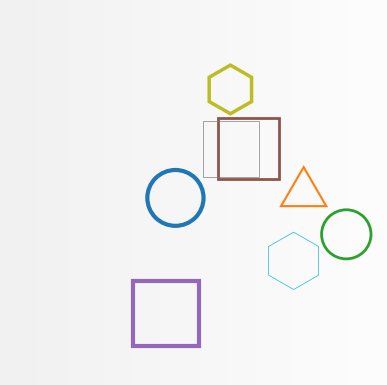[{"shape": "circle", "thickness": 3, "radius": 0.36, "center": [0.453, 0.486]}, {"shape": "triangle", "thickness": 1.5, "radius": 0.34, "center": [0.784, 0.498]}, {"shape": "circle", "thickness": 2, "radius": 0.32, "center": [0.894, 0.391]}, {"shape": "square", "thickness": 3, "radius": 0.43, "center": [0.429, 0.186]}, {"shape": "square", "thickness": 2, "radius": 0.4, "center": [0.641, 0.615]}, {"shape": "square", "thickness": 0.5, "radius": 0.36, "center": [0.596, 0.613]}, {"shape": "hexagon", "thickness": 2.5, "radius": 0.32, "center": [0.595, 0.768]}, {"shape": "hexagon", "thickness": 0.5, "radius": 0.37, "center": [0.758, 0.323]}]